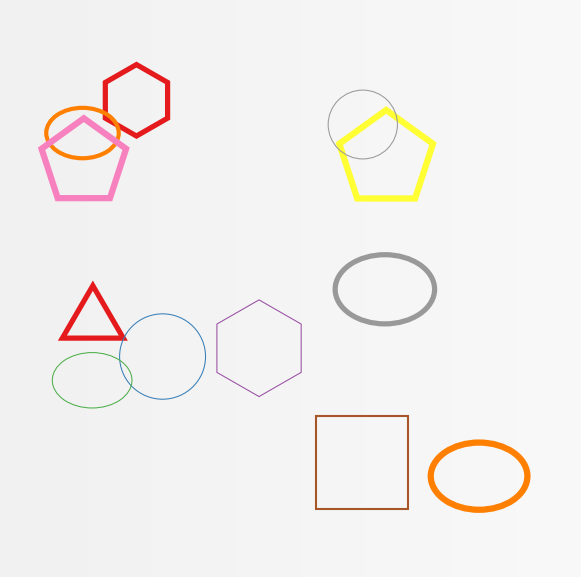[{"shape": "triangle", "thickness": 2.5, "radius": 0.3, "center": [0.16, 0.444]}, {"shape": "hexagon", "thickness": 2.5, "radius": 0.31, "center": [0.235, 0.825]}, {"shape": "circle", "thickness": 0.5, "radius": 0.37, "center": [0.28, 0.382]}, {"shape": "oval", "thickness": 0.5, "radius": 0.34, "center": [0.159, 0.341]}, {"shape": "hexagon", "thickness": 0.5, "radius": 0.42, "center": [0.446, 0.396]}, {"shape": "oval", "thickness": 2, "radius": 0.31, "center": [0.142, 0.769]}, {"shape": "oval", "thickness": 3, "radius": 0.42, "center": [0.824, 0.175]}, {"shape": "pentagon", "thickness": 3, "radius": 0.42, "center": [0.664, 0.724]}, {"shape": "square", "thickness": 1, "radius": 0.4, "center": [0.623, 0.198]}, {"shape": "pentagon", "thickness": 3, "radius": 0.38, "center": [0.144, 0.718]}, {"shape": "circle", "thickness": 0.5, "radius": 0.3, "center": [0.624, 0.784]}, {"shape": "oval", "thickness": 2.5, "radius": 0.43, "center": [0.662, 0.498]}]